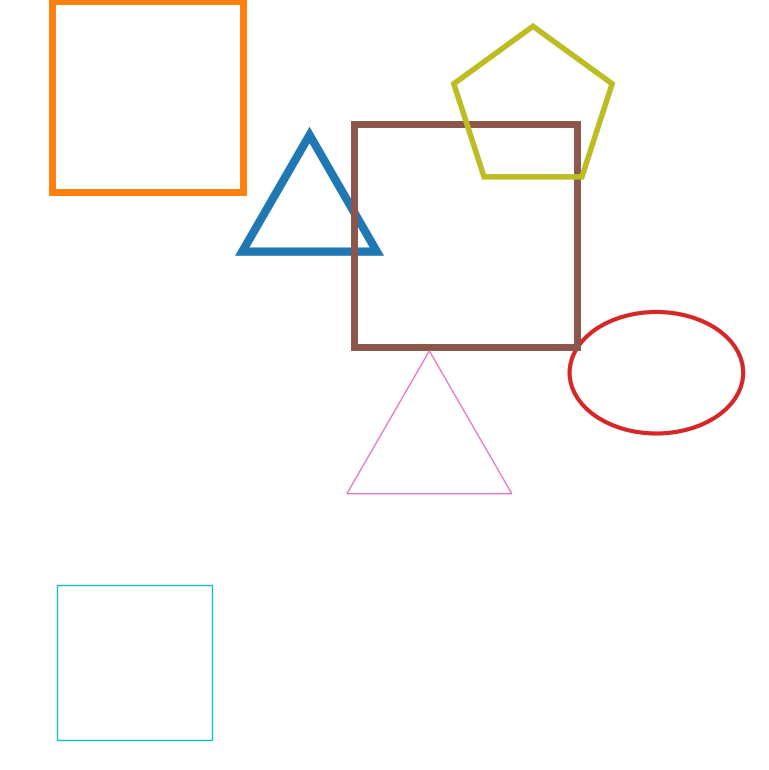[{"shape": "triangle", "thickness": 3, "radius": 0.5, "center": [0.402, 0.724]}, {"shape": "square", "thickness": 2.5, "radius": 0.62, "center": [0.192, 0.875]}, {"shape": "oval", "thickness": 1.5, "radius": 0.56, "center": [0.852, 0.516]}, {"shape": "square", "thickness": 2.5, "radius": 0.72, "center": [0.604, 0.695]}, {"shape": "triangle", "thickness": 0.5, "radius": 0.62, "center": [0.558, 0.421]}, {"shape": "pentagon", "thickness": 2, "radius": 0.54, "center": [0.692, 0.858]}, {"shape": "square", "thickness": 0.5, "radius": 0.5, "center": [0.175, 0.14]}]